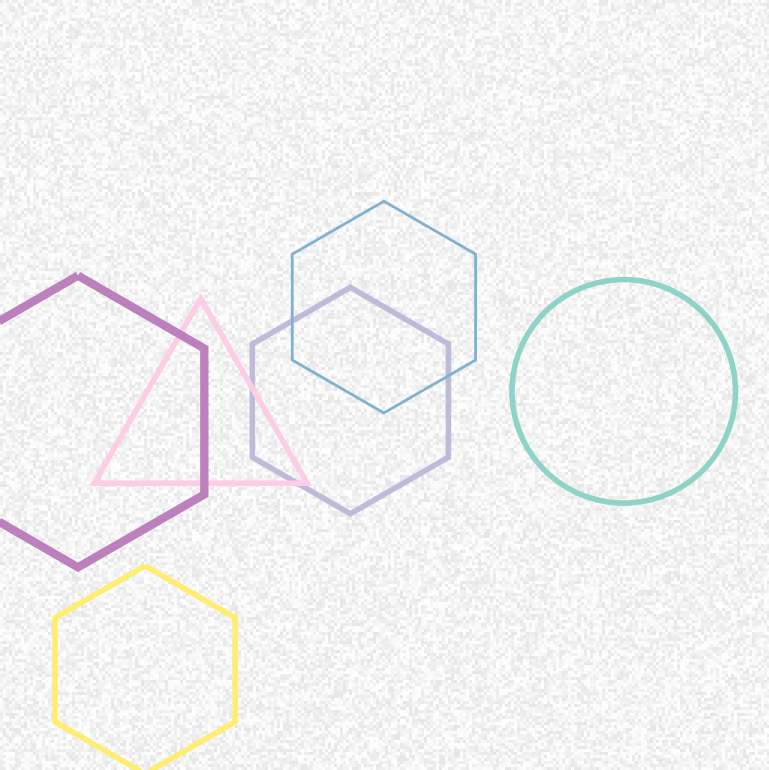[{"shape": "circle", "thickness": 2, "radius": 0.73, "center": [0.81, 0.492]}, {"shape": "hexagon", "thickness": 2, "radius": 0.74, "center": [0.455, 0.48]}, {"shape": "hexagon", "thickness": 1, "radius": 0.69, "center": [0.499, 0.601]}, {"shape": "triangle", "thickness": 2, "radius": 0.8, "center": [0.261, 0.452]}, {"shape": "hexagon", "thickness": 3, "radius": 0.95, "center": [0.101, 0.453]}, {"shape": "hexagon", "thickness": 2, "radius": 0.68, "center": [0.188, 0.13]}]